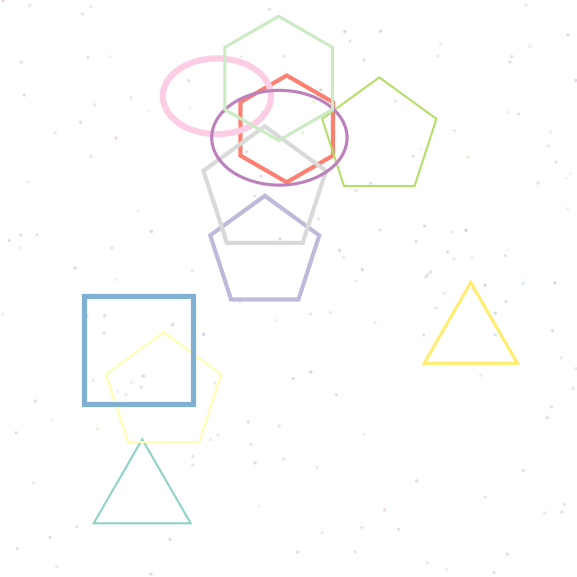[{"shape": "triangle", "thickness": 1, "radius": 0.48, "center": [0.246, 0.142]}, {"shape": "pentagon", "thickness": 1, "radius": 0.53, "center": [0.283, 0.319]}, {"shape": "pentagon", "thickness": 2, "radius": 0.5, "center": [0.458, 0.561]}, {"shape": "hexagon", "thickness": 2, "radius": 0.46, "center": [0.496, 0.776]}, {"shape": "square", "thickness": 2.5, "radius": 0.47, "center": [0.24, 0.393]}, {"shape": "pentagon", "thickness": 1, "radius": 0.52, "center": [0.657, 0.761]}, {"shape": "oval", "thickness": 3, "radius": 0.47, "center": [0.376, 0.832]}, {"shape": "pentagon", "thickness": 2, "radius": 0.56, "center": [0.458, 0.669]}, {"shape": "oval", "thickness": 1.5, "radius": 0.59, "center": [0.484, 0.761]}, {"shape": "hexagon", "thickness": 1.5, "radius": 0.54, "center": [0.483, 0.863]}, {"shape": "triangle", "thickness": 1.5, "radius": 0.47, "center": [0.815, 0.417]}]